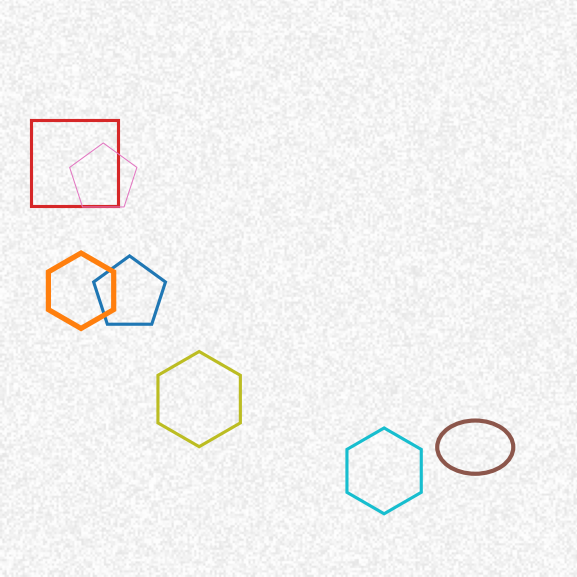[{"shape": "pentagon", "thickness": 1.5, "radius": 0.33, "center": [0.224, 0.491]}, {"shape": "hexagon", "thickness": 2.5, "radius": 0.33, "center": [0.14, 0.496]}, {"shape": "square", "thickness": 1.5, "radius": 0.38, "center": [0.129, 0.717]}, {"shape": "oval", "thickness": 2, "radius": 0.33, "center": [0.823, 0.225]}, {"shape": "pentagon", "thickness": 0.5, "radius": 0.31, "center": [0.179, 0.69]}, {"shape": "hexagon", "thickness": 1.5, "radius": 0.41, "center": [0.345, 0.308]}, {"shape": "hexagon", "thickness": 1.5, "radius": 0.37, "center": [0.665, 0.184]}]